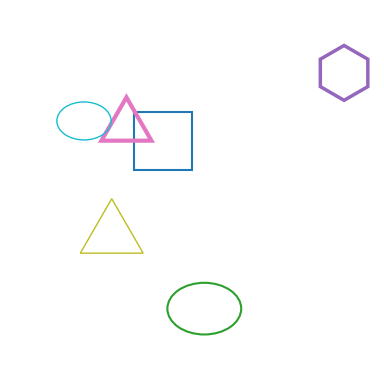[{"shape": "square", "thickness": 1.5, "radius": 0.38, "center": [0.423, 0.633]}, {"shape": "oval", "thickness": 1.5, "radius": 0.48, "center": [0.531, 0.198]}, {"shape": "hexagon", "thickness": 2.5, "radius": 0.36, "center": [0.894, 0.811]}, {"shape": "triangle", "thickness": 3, "radius": 0.37, "center": [0.328, 0.672]}, {"shape": "triangle", "thickness": 1, "radius": 0.47, "center": [0.29, 0.39]}, {"shape": "oval", "thickness": 1, "radius": 0.35, "center": [0.218, 0.686]}]